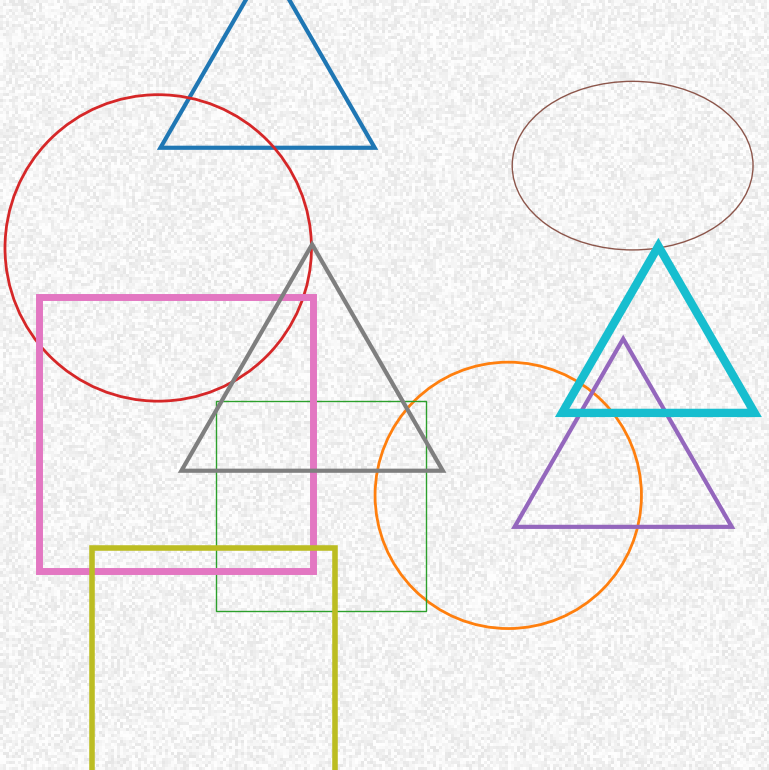[{"shape": "triangle", "thickness": 1.5, "radius": 0.8, "center": [0.347, 0.888]}, {"shape": "circle", "thickness": 1, "radius": 0.86, "center": [0.66, 0.357]}, {"shape": "square", "thickness": 0.5, "radius": 0.68, "center": [0.417, 0.343]}, {"shape": "circle", "thickness": 1, "radius": 1.0, "center": [0.205, 0.678]}, {"shape": "triangle", "thickness": 1.5, "radius": 0.81, "center": [0.809, 0.397]}, {"shape": "oval", "thickness": 0.5, "radius": 0.78, "center": [0.822, 0.785]}, {"shape": "square", "thickness": 2.5, "radius": 0.89, "center": [0.229, 0.437]}, {"shape": "triangle", "thickness": 1.5, "radius": 0.98, "center": [0.405, 0.487]}, {"shape": "square", "thickness": 2, "radius": 0.79, "center": [0.277, 0.131]}, {"shape": "triangle", "thickness": 3, "radius": 0.72, "center": [0.855, 0.536]}]